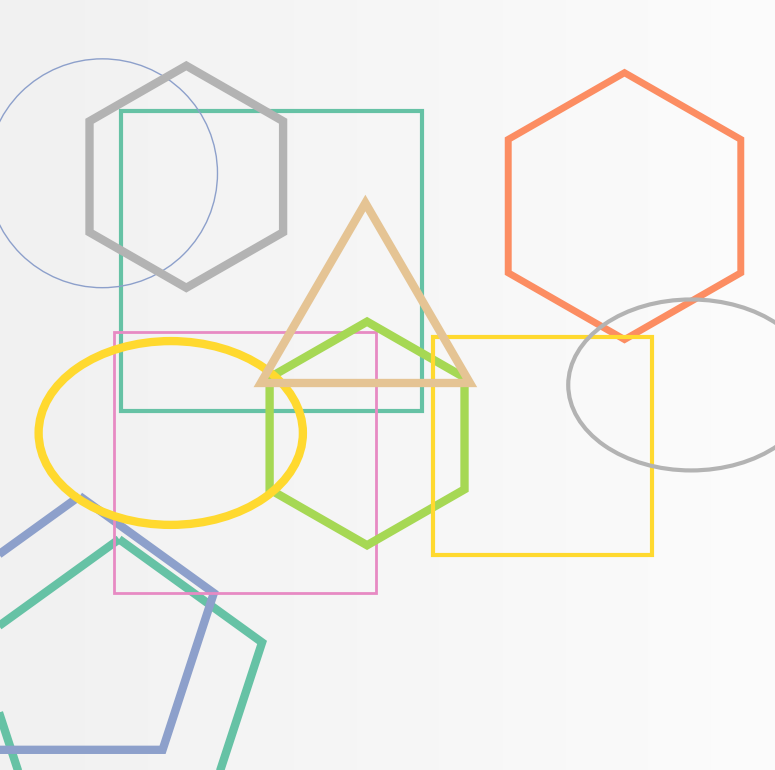[{"shape": "pentagon", "thickness": 3, "radius": 0.97, "center": [0.154, 0.106]}, {"shape": "square", "thickness": 1.5, "radius": 0.97, "center": [0.35, 0.661]}, {"shape": "hexagon", "thickness": 2.5, "radius": 0.87, "center": [0.806, 0.732]}, {"shape": "pentagon", "thickness": 3, "radius": 0.91, "center": [0.103, 0.174]}, {"shape": "circle", "thickness": 0.5, "radius": 0.74, "center": [0.132, 0.775]}, {"shape": "square", "thickness": 1, "radius": 0.85, "center": [0.316, 0.399]}, {"shape": "hexagon", "thickness": 3, "radius": 0.73, "center": [0.474, 0.437]}, {"shape": "square", "thickness": 1.5, "radius": 0.71, "center": [0.7, 0.421]}, {"shape": "oval", "thickness": 3, "radius": 0.85, "center": [0.22, 0.438]}, {"shape": "triangle", "thickness": 3, "radius": 0.78, "center": [0.471, 0.581]}, {"shape": "oval", "thickness": 1.5, "radius": 0.79, "center": [0.892, 0.5]}, {"shape": "hexagon", "thickness": 3, "radius": 0.72, "center": [0.24, 0.77]}]